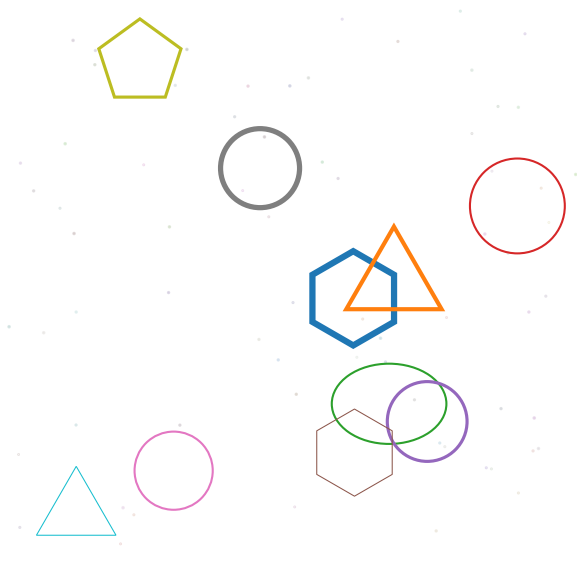[{"shape": "hexagon", "thickness": 3, "radius": 0.41, "center": [0.612, 0.483]}, {"shape": "triangle", "thickness": 2, "radius": 0.48, "center": [0.682, 0.511]}, {"shape": "oval", "thickness": 1, "radius": 0.5, "center": [0.674, 0.3]}, {"shape": "circle", "thickness": 1, "radius": 0.41, "center": [0.896, 0.643]}, {"shape": "circle", "thickness": 1.5, "radius": 0.35, "center": [0.74, 0.269]}, {"shape": "hexagon", "thickness": 0.5, "radius": 0.38, "center": [0.614, 0.215]}, {"shape": "circle", "thickness": 1, "radius": 0.34, "center": [0.301, 0.184]}, {"shape": "circle", "thickness": 2.5, "radius": 0.34, "center": [0.45, 0.708]}, {"shape": "pentagon", "thickness": 1.5, "radius": 0.37, "center": [0.242, 0.892]}, {"shape": "triangle", "thickness": 0.5, "radius": 0.4, "center": [0.132, 0.112]}]